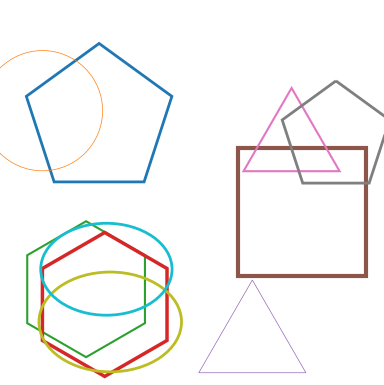[{"shape": "pentagon", "thickness": 2, "radius": 0.99, "center": [0.257, 0.688]}, {"shape": "circle", "thickness": 0.5, "radius": 0.78, "center": [0.11, 0.713]}, {"shape": "hexagon", "thickness": 1.5, "radius": 0.88, "center": [0.224, 0.249]}, {"shape": "hexagon", "thickness": 2.5, "radius": 0.93, "center": [0.272, 0.209]}, {"shape": "triangle", "thickness": 0.5, "radius": 0.8, "center": [0.655, 0.112]}, {"shape": "square", "thickness": 3, "radius": 0.83, "center": [0.785, 0.449]}, {"shape": "triangle", "thickness": 1.5, "radius": 0.72, "center": [0.757, 0.627]}, {"shape": "pentagon", "thickness": 2, "radius": 0.73, "center": [0.873, 0.643]}, {"shape": "oval", "thickness": 2, "radius": 0.93, "center": [0.286, 0.164]}, {"shape": "oval", "thickness": 2, "radius": 0.85, "center": [0.276, 0.301]}]